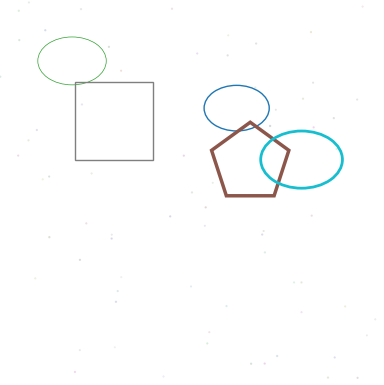[{"shape": "oval", "thickness": 1, "radius": 0.42, "center": [0.615, 0.719]}, {"shape": "oval", "thickness": 0.5, "radius": 0.44, "center": [0.187, 0.842]}, {"shape": "pentagon", "thickness": 2.5, "radius": 0.53, "center": [0.65, 0.577]}, {"shape": "square", "thickness": 1, "radius": 0.51, "center": [0.297, 0.685]}, {"shape": "oval", "thickness": 2, "radius": 0.53, "center": [0.783, 0.585]}]